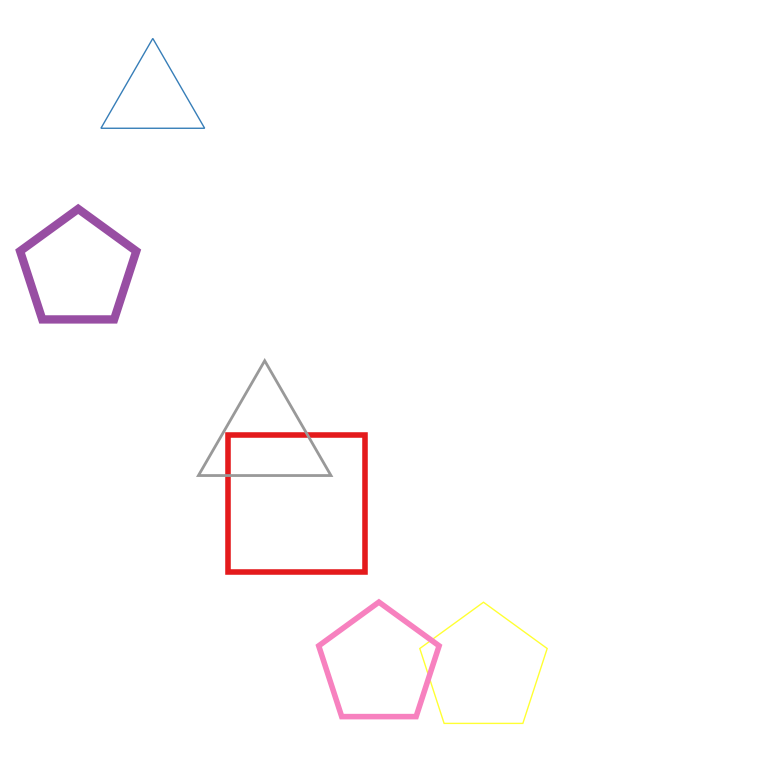[{"shape": "square", "thickness": 2, "radius": 0.45, "center": [0.385, 0.346]}, {"shape": "triangle", "thickness": 0.5, "radius": 0.39, "center": [0.198, 0.872]}, {"shape": "pentagon", "thickness": 3, "radius": 0.4, "center": [0.102, 0.649]}, {"shape": "pentagon", "thickness": 0.5, "radius": 0.43, "center": [0.628, 0.131]}, {"shape": "pentagon", "thickness": 2, "radius": 0.41, "center": [0.492, 0.136]}, {"shape": "triangle", "thickness": 1, "radius": 0.5, "center": [0.344, 0.432]}]